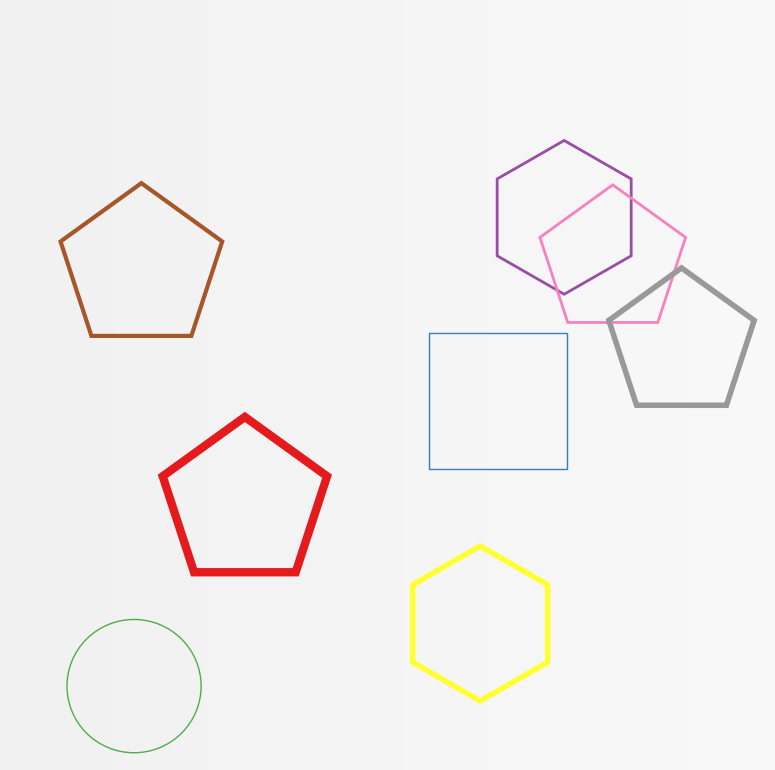[{"shape": "pentagon", "thickness": 3, "radius": 0.56, "center": [0.316, 0.347]}, {"shape": "square", "thickness": 0.5, "radius": 0.44, "center": [0.642, 0.479]}, {"shape": "circle", "thickness": 0.5, "radius": 0.43, "center": [0.173, 0.109]}, {"shape": "hexagon", "thickness": 1, "radius": 0.5, "center": [0.728, 0.718]}, {"shape": "hexagon", "thickness": 2, "radius": 0.5, "center": [0.62, 0.19]}, {"shape": "pentagon", "thickness": 1.5, "radius": 0.55, "center": [0.182, 0.652]}, {"shape": "pentagon", "thickness": 1, "radius": 0.49, "center": [0.791, 0.661]}, {"shape": "pentagon", "thickness": 2, "radius": 0.49, "center": [0.879, 0.553]}]